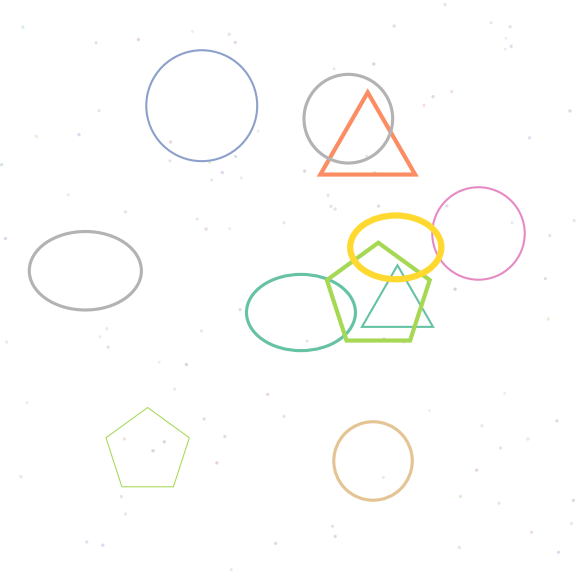[{"shape": "oval", "thickness": 1.5, "radius": 0.47, "center": [0.521, 0.458]}, {"shape": "triangle", "thickness": 1, "radius": 0.36, "center": [0.688, 0.469]}, {"shape": "triangle", "thickness": 2, "radius": 0.47, "center": [0.637, 0.744]}, {"shape": "circle", "thickness": 1, "radius": 0.48, "center": [0.349, 0.816]}, {"shape": "circle", "thickness": 1, "radius": 0.4, "center": [0.829, 0.595]}, {"shape": "pentagon", "thickness": 0.5, "radius": 0.38, "center": [0.256, 0.218]}, {"shape": "pentagon", "thickness": 2, "radius": 0.47, "center": [0.655, 0.485]}, {"shape": "oval", "thickness": 3, "radius": 0.39, "center": [0.685, 0.571]}, {"shape": "circle", "thickness": 1.5, "radius": 0.34, "center": [0.646, 0.201]}, {"shape": "oval", "thickness": 1.5, "radius": 0.49, "center": [0.148, 0.53]}, {"shape": "circle", "thickness": 1.5, "radius": 0.38, "center": [0.603, 0.794]}]